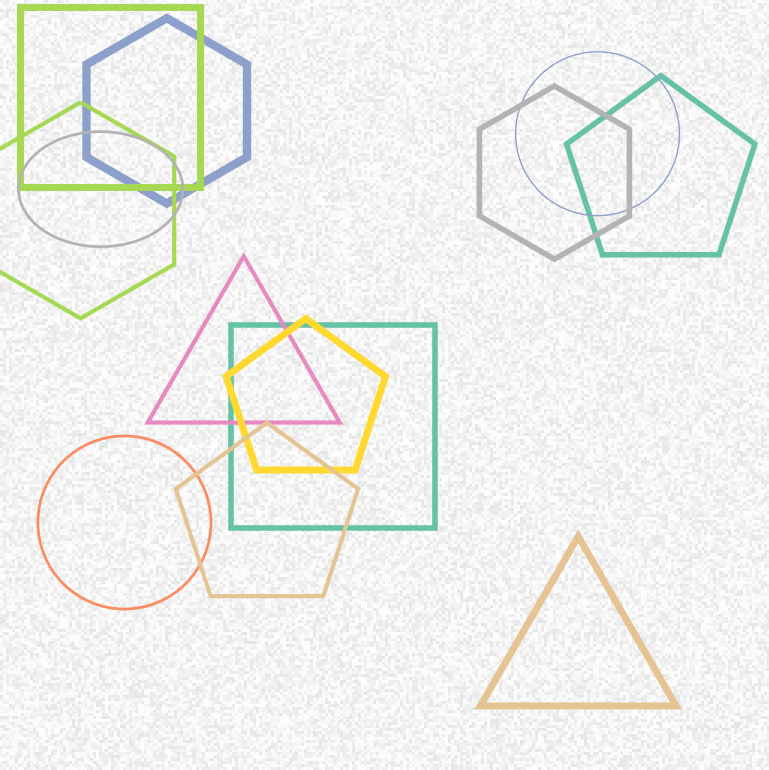[{"shape": "square", "thickness": 2, "radius": 0.66, "center": [0.433, 0.446]}, {"shape": "pentagon", "thickness": 2, "radius": 0.64, "center": [0.858, 0.773]}, {"shape": "circle", "thickness": 1, "radius": 0.56, "center": [0.162, 0.321]}, {"shape": "circle", "thickness": 0.5, "radius": 0.53, "center": [0.776, 0.826]}, {"shape": "hexagon", "thickness": 3, "radius": 0.6, "center": [0.217, 0.856]}, {"shape": "triangle", "thickness": 1.5, "radius": 0.72, "center": [0.317, 0.523]}, {"shape": "hexagon", "thickness": 1.5, "radius": 0.7, "center": [0.105, 0.727]}, {"shape": "square", "thickness": 2.5, "radius": 0.58, "center": [0.143, 0.874]}, {"shape": "pentagon", "thickness": 2.5, "radius": 0.54, "center": [0.397, 0.478]}, {"shape": "triangle", "thickness": 2.5, "radius": 0.73, "center": [0.751, 0.157]}, {"shape": "pentagon", "thickness": 1.5, "radius": 0.62, "center": [0.347, 0.327]}, {"shape": "oval", "thickness": 1, "radius": 0.53, "center": [0.131, 0.754]}, {"shape": "hexagon", "thickness": 2, "radius": 0.56, "center": [0.72, 0.776]}]